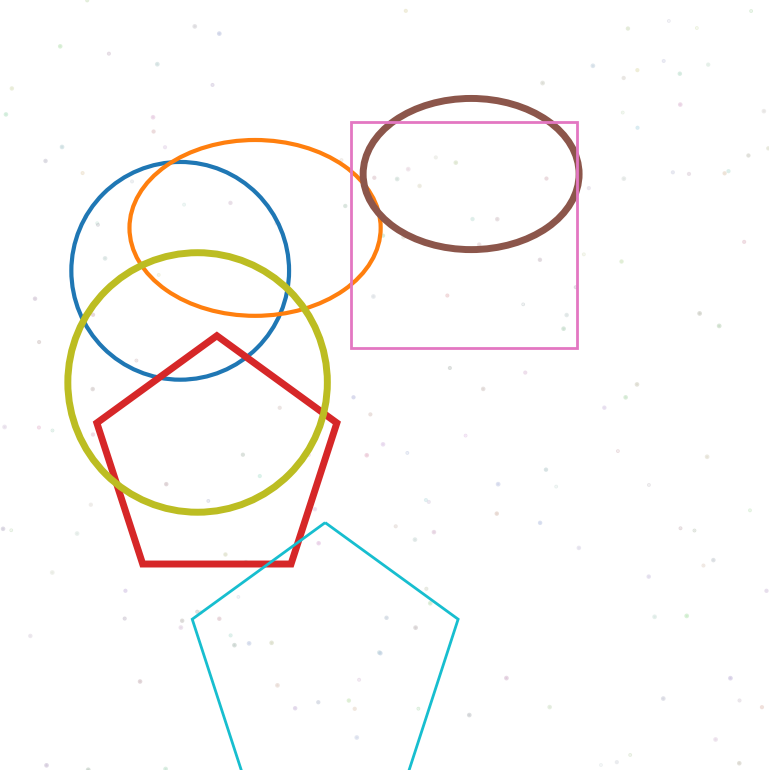[{"shape": "circle", "thickness": 1.5, "radius": 0.71, "center": [0.234, 0.648]}, {"shape": "oval", "thickness": 1.5, "radius": 0.82, "center": [0.331, 0.704]}, {"shape": "pentagon", "thickness": 2.5, "radius": 0.82, "center": [0.282, 0.4]}, {"shape": "oval", "thickness": 2.5, "radius": 0.7, "center": [0.612, 0.774]}, {"shape": "square", "thickness": 1, "radius": 0.73, "center": [0.603, 0.695]}, {"shape": "circle", "thickness": 2.5, "radius": 0.84, "center": [0.257, 0.503]}, {"shape": "pentagon", "thickness": 1, "radius": 0.91, "center": [0.422, 0.14]}]